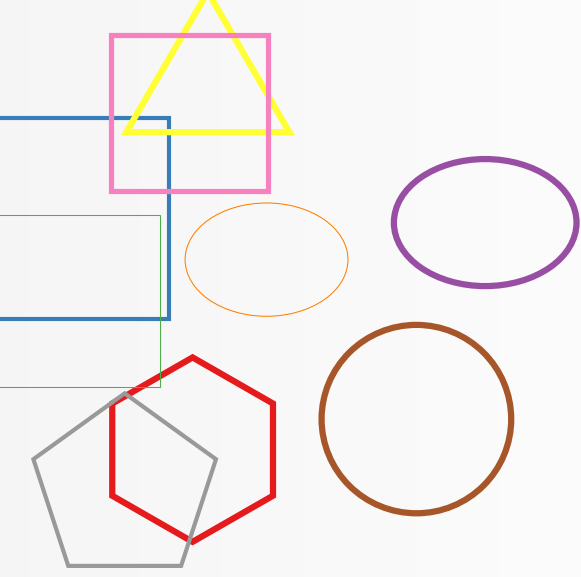[{"shape": "hexagon", "thickness": 3, "radius": 0.8, "center": [0.331, 0.221]}, {"shape": "square", "thickness": 2, "radius": 0.87, "center": [0.116, 0.621]}, {"shape": "square", "thickness": 0.5, "radius": 0.74, "center": [0.127, 0.478]}, {"shape": "oval", "thickness": 3, "radius": 0.79, "center": [0.835, 0.614]}, {"shape": "oval", "thickness": 0.5, "radius": 0.7, "center": [0.459, 0.55]}, {"shape": "triangle", "thickness": 3, "radius": 0.81, "center": [0.358, 0.851]}, {"shape": "circle", "thickness": 3, "radius": 0.82, "center": [0.716, 0.273]}, {"shape": "square", "thickness": 2.5, "radius": 0.67, "center": [0.326, 0.804]}, {"shape": "pentagon", "thickness": 2, "radius": 0.83, "center": [0.215, 0.153]}]